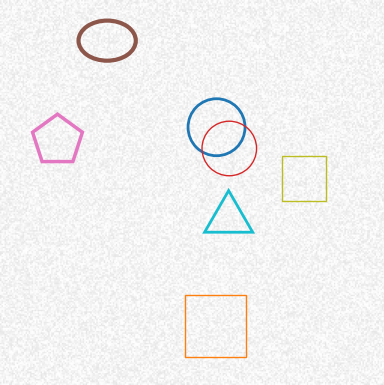[{"shape": "circle", "thickness": 2, "radius": 0.37, "center": [0.562, 0.67]}, {"shape": "square", "thickness": 1, "radius": 0.4, "center": [0.56, 0.154]}, {"shape": "circle", "thickness": 1, "radius": 0.35, "center": [0.596, 0.614]}, {"shape": "oval", "thickness": 3, "radius": 0.37, "center": [0.278, 0.894]}, {"shape": "pentagon", "thickness": 2.5, "radius": 0.34, "center": [0.149, 0.635]}, {"shape": "square", "thickness": 1, "radius": 0.29, "center": [0.789, 0.536]}, {"shape": "triangle", "thickness": 2, "radius": 0.36, "center": [0.594, 0.433]}]